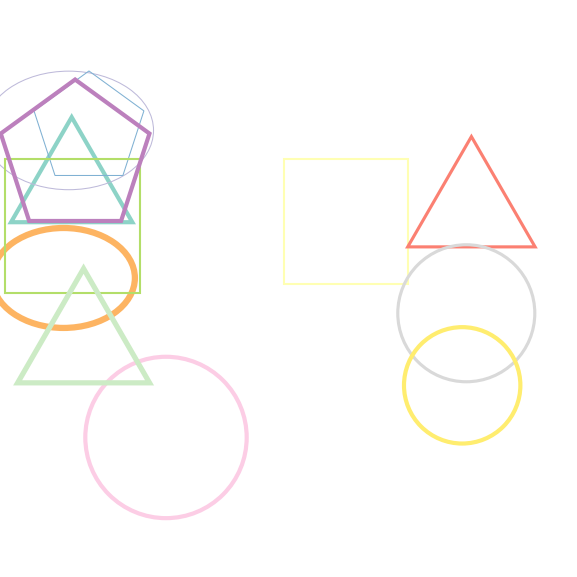[{"shape": "triangle", "thickness": 2, "radius": 0.61, "center": [0.124, 0.675]}, {"shape": "square", "thickness": 1, "radius": 0.54, "center": [0.599, 0.616]}, {"shape": "oval", "thickness": 0.5, "radius": 0.73, "center": [0.119, 0.773]}, {"shape": "triangle", "thickness": 1.5, "radius": 0.64, "center": [0.816, 0.635]}, {"shape": "pentagon", "thickness": 0.5, "radius": 0.5, "center": [0.154, 0.776]}, {"shape": "oval", "thickness": 3, "radius": 0.62, "center": [0.11, 0.518]}, {"shape": "square", "thickness": 1, "radius": 0.58, "center": [0.125, 0.608]}, {"shape": "circle", "thickness": 2, "radius": 0.7, "center": [0.287, 0.242]}, {"shape": "circle", "thickness": 1.5, "radius": 0.59, "center": [0.807, 0.457]}, {"shape": "pentagon", "thickness": 2, "radius": 0.68, "center": [0.13, 0.726]}, {"shape": "triangle", "thickness": 2.5, "radius": 0.66, "center": [0.145, 0.402]}, {"shape": "circle", "thickness": 2, "radius": 0.5, "center": [0.8, 0.332]}]